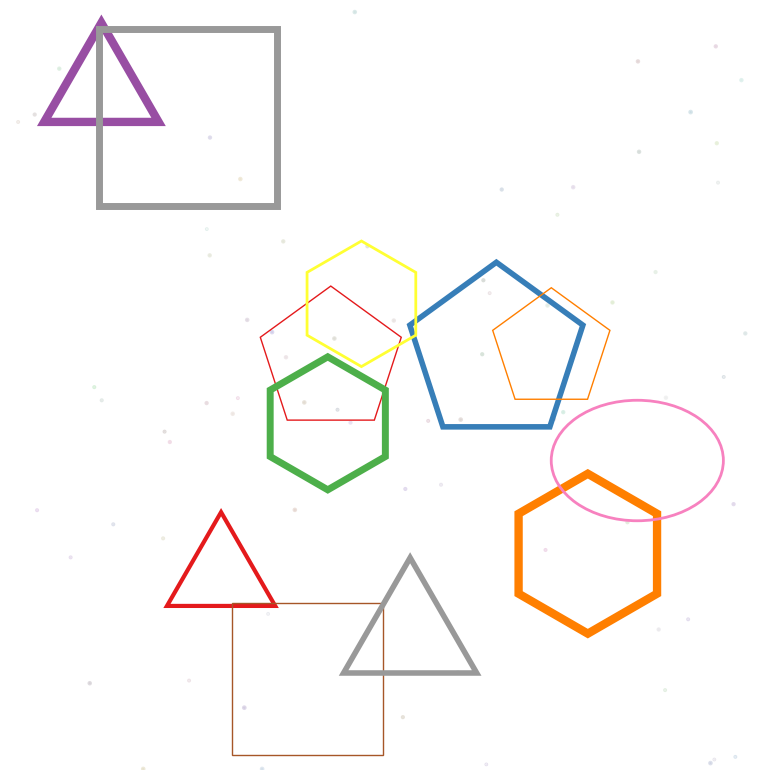[{"shape": "pentagon", "thickness": 0.5, "radius": 0.48, "center": [0.43, 0.532]}, {"shape": "triangle", "thickness": 1.5, "radius": 0.41, "center": [0.287, 0.254]}, {"shape": "pentagon", "thickness": 2, "radius": 0.59, "center": [0.645, 0.541]}, {"shape": "hexagon", "thickness": 2.5, "radius": 0.43, "center": [0.426, 0.45]}, {"shape": "triangle", "thickness": 3, "radius": 0.43, "center": [0.132, 0.885]}, {"shape": "pentagon", "thickness": 0.5, "radius": 0.4, "center": [0.716, 0.546]}, {"shape": "hexagon", "thickness": 3, "radius": 0.52, "center": [0.763, 0.281]}, {"shape": "hexagon", "thickness": 1, "radius": 0.41, "center": [0.469, 0.605]}, {"shape": "square", "thickness": 0.5, "radius": 0.49, "center": [0.399, 0.118]}, {"shape": "oval", "thickness": 1, "radius": 0.56, "center": [0.828, 0.402]}, {"shape": "square", "thickness": 2.5, "radius": 0.58, "center": [0.244, 0.847]}, {"shape": "triangle", "thickness": 2, "radius": 0.5, "center": [0.533, 0.176]}]